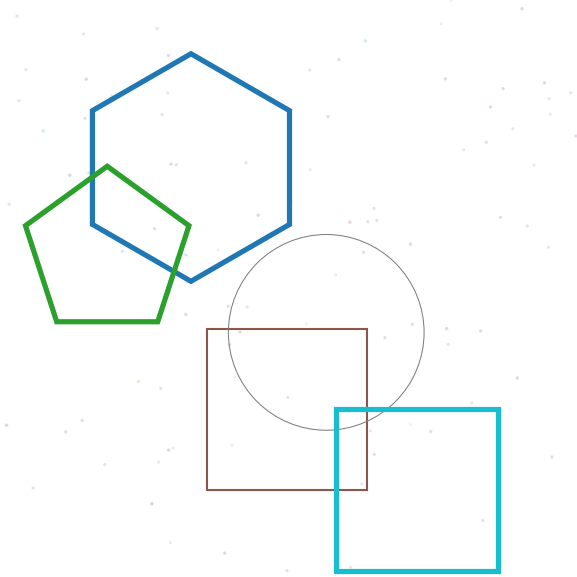[{"shape": "hexagon", "thickness": 2.5, "radius": 0.99, "center": [0.331, 0.709]}, {"shape": "pentagon", "thickness": 2.5, "radius": 0.74, "center": [0.186, 0.562]}, {"shape": "square", "thickness": 1, "radius": 0.69, "center": [0.498, 0.29]}, {"shape": "circle", "thickness": 0.5, "radius": 0.85, "center": [0.565, 0.424]}, {"shape": "square", "thickness": 2.5, "radius": 0.7, "center": [0.722, 0.15]}]